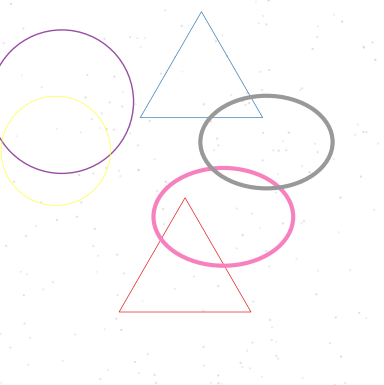[{"shape": "triangle", "thickness": 0.5, "radius": 0.99, "center": [0.481, 0.289]}, {"shape": "triangle", "thickness": 0.5, "radius": 0.92, "center": [0.523, 0.786]}, {"shape": "circle", "thickness": 1, "radius": 0.93, "center": [0.16, 0.736]}, {"shape": "circle", "thickness": 0.5, "radius": 0.71, "center": [0.145, 0.608]}, {"shape": "oval", "thickness": 3, "radius": 0.91, "center": [0.58, 0.437]}, {"shape": "oval", "thickness": 3, "radius": 0.86, "center": [0.692, 0.631]}]